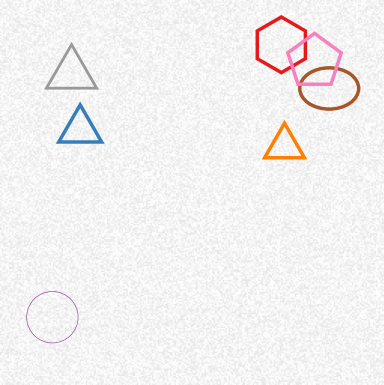[{"shape": "hexagon", "thickness": 2.5, "radius": 0.36, "center": [0.731, 0.884]}, {"shape": "triangle", "thickness": 2.5, "radius": 0.32, "center": [0.208, 0.663]}, {"shape": "circle", "thickness": 0.5, "radius": 0.33, "center": [0.136, 0.176]}, {"shape": "triangle", "thickness": 2.5, "radius": 0.3, "center": [0.739, 0.62]}, {"shape": "oval", "thickness": 2.5, "radius": 0.38, "center": [0.855, 0.77]}, {"shape": "pentagon", "thickness": 2.5, "radius": 0.36, "center": [0.817, 0.84]}, {"shape": "triangle", "thickness": 2, "radius": 0.38, "center": [0.186, 0.809]}]